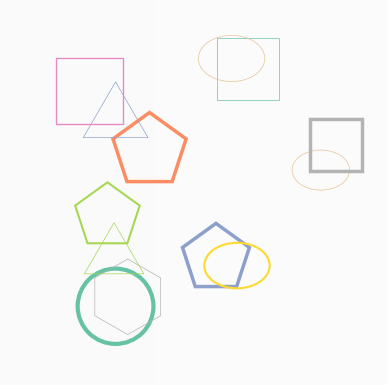[{"shape": "square", "thickness": 0.5, "radius": 0.4, "center": [0.64, 0.822]}, {"shape": "circle", "thickness": 3, "radius": 0.49, "center": [0.298, 0.205]}, {"shape": "pentagon", "thickness": 2.5, "radius": 0.5, "center": [0.386, 0.609]}, {"shape": "triangle", "thickness": 0.5, "radius": 0.48, "center": [0.298, 0.691]}, {"shape": "pentagon", "thickness": 2.5, "radius": 0.45, "center": [0.557, 0.329]}, {"shape": "square", "thickness": 1, "radius": 0.43, "center": [0.231, 0.763]}, {"shape": "triangle", "thickness": 0.5, "radius": 0.44, "center": [0.294, 0.333]}, {"shape": "pentagon", "thickness": 1.5, "radius": 0.44, "center": [0.277, 0.439]}, {"shape": "oval", "thickness": 1.5, "radius": 0.42, "center": [0.612, 0.31]}, {"shape": "oval", "thickness": 0.5, "radius": 0.43, "center": [0.598, 0.848]}, {"shape": "oval", "thickness": 0.5, "radius": 0.37, "center": [0.828, 0.558]}, {"shape": "hexagon", "thickness": 0.5, "radius": 0.49, "center": [0.33, 0.229]}, {"shape": "square", "thickness": 2.5, "radius": 0.33, "center": [0.867, 0.623]}]